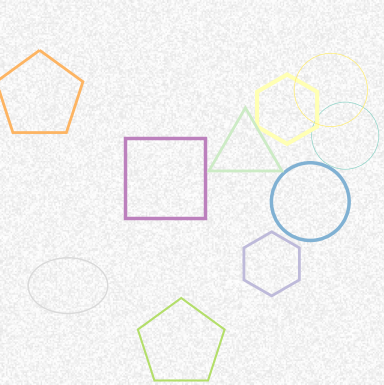[{"shape": "circle", "thickness": 0.5, "radius": 0.44, "center": [0.897, 0.648]}, {"shape": "hexagon", "thickness": 3, "radius": 0.45, "center": [0.746, 0.716]}, {"shape": "hexagon", "thickness": 2, "radius": 0.42, "center": [0.706, 0.315]}, {"shape": "circle", "thickness": 2.5, "radius": 0.5, "center": [0.806, 0.476]}, {"shape": "pentagon", "thickness": 2, "radius": 0.59, "center": [0.103, 0.751]}, {"shape": "pentagon", "thickness": 1.5, "radius": 0.59, "center": [0.471, 0.108]}, {"shape": "oval", "thickness": 1, "radius": 0.52, "center": [0.177, 0.258]}, {"shape": "square", "thickness": 2.5, "radius": 0.52, "center": [0.428, 0.538]}, {"shape": "triangle", "thickness": 2, "radius": 0.55, "center": [0.637, 0.611]}, {"shape": "circle", "thickness": 0.5, "radius": 0.48, "center": [0.859, 0.766]}]